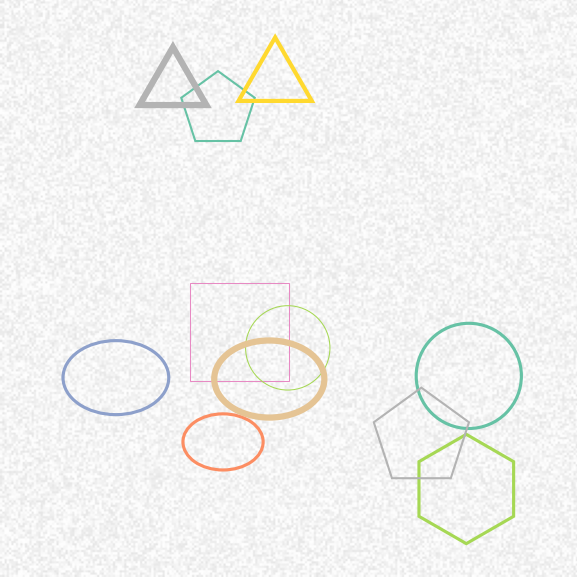[{"shape": "pentagon", "thickness": 1, "radius": 0.33, "center": [0.378, 0.809]}, {"shape": "circle", "thickness": 1.5, "radius": 0.46, "center": [0.812, 0.348]}, {"shape": "oval", "thickness": 1.5, "radius": 0.35, "center": [0.386, 0.234]}, {"shape": "oval", "thickness": 1.5, "radius": 0.46, "center": [0.201, 0.345]}, {"shape": "square", "thickness": 0.5, "radius": 0.43, "center": [0.415, 0.424]}, {"shape": "circle", "thickness": 0.5, "radius": 0.37, "center": [0.498, 0.397]}, {"shape": "hexagon", "thickness": 1.5, "radius": 0.47, "center": [0.807, 0.152]}, {"shape": "triangle", "thickness": 2, "radius": 0.37, "center": [0.476, 0.861]}, {"shape": "oval", "thickness": 3, "radius": 0.48, "center": [0.466, 0.343]}, {"shape": "triangle", "thickness": 3, "radius": 0.33, "center": [0.299, 0.851]}, {"shape": "pentagon", "thickness": 1, "radius": 0.43, "center": [0.73, 0.241]}]